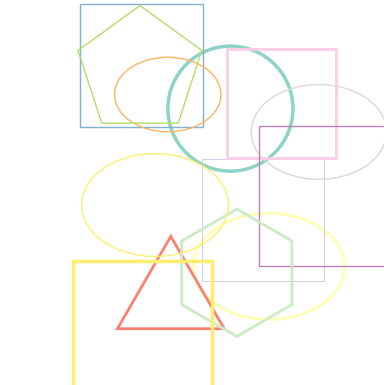[{"shape": "circle", "thickness": 2.5, "radius": 0.81, "center": [0.598, 0.718]}, {"shape": "oval", "thickness": 2, "radius": 0.98, "center": [0.699, 0.308]}, {"shape": "square", "thickness": 0.5, "radius": 0.79, "center": [0.684, 0.43]}, {"shape": "triangle", "thickness": 2, "radius": 0.8, "center": [0.444, 0.226]}, {"shape": "square", "thickness": 1, "radius": 0.8, "center": [0.368, 0.829]}, {"shape": "oval", "thickness": 1, "radius": 0.69, "center": [0.436, 0.754]}, {"shape": "pentagon", "thickness": 1, "radius": 0.84, "center": [0.363, 0.817]}, {"shape": "square", "thickness": 2, "radius": 0.71, "center": [0.731, 0.731]}, {"shape": "oval", "thickness": 1, "radius": 0.88, "center": [0.828, 0.657]}, {"shape": "square", "thickness": 1, "radius": 0.91, "center": [0.853, 0.491]}, {"shape": "hexagon", "thickness": 2, "radius": 0.83, "center": [0.615, 0.291]}, {"shape": "oval", "thickness": 1, "radius": 0.95, "center": [0.403, 0.468]}, {"shape": "square", "thickness": 2.5, "radius": 0.9, "center": [0.371, 0.142]}]